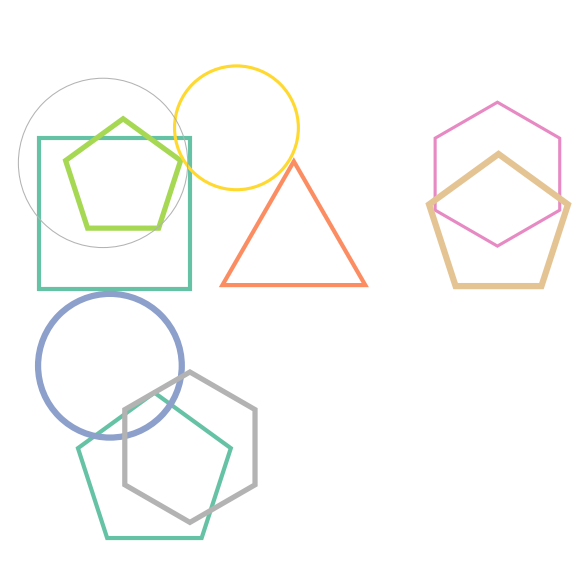[{"shape": "pentagon", "thickness": 2, "radius": 0.7, "center": [0.267, 0.18]}, {"shape": "square", "thickness": 2, "radius": 0.65, "center": [0.199, 0.629]}, {"shape": "triangle", "thickness": 2, "radius": 0.71, "center": [0.509, 0.577]}, {"shape": "circle", "thickness": 3, "radius": 0.62, "center": [0.19, 0.366]}, {"shape": "hexagon", "thickness": 1.5, "radius": 0.62, "center": [0.861, 0.698]}, {"shape": "pentagon", "thickness": 2.5, "radius": 0.52, "center": [0.213, 0.689]}, {"shape": "circle", "thickness": 1.5, "radius": 0.54, "center": [0.409, 0.778]}, {"shape": "pentagon", "thickness": 3, "radius": 0.63, "center": [0.863, 0.606]}, {"shape": "circle", "thickness": 0.5, "radius": 0.73, "center": [0.178, 0.717]}, {"shape": "hexagon", "thickness": 2.5, "radius": 0.65, "center": [0.329, 0.225]}]